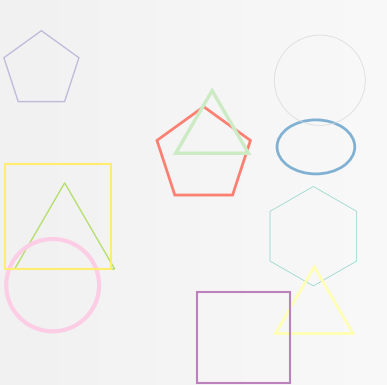[{"shape": "hexagon", "thickness": 0.5, "radius": 0.65, "center": [0.809, 0.387]}, {"shape": "triangle", "thickness": 2, "radius": 0.58, "center": [0.811, 0.191]}, {"shape": "pentagon", "thickness": 1, "radius": 0.51, "center": [0.107, 0.819]}, {"shape": "pentagon", "thickness": 2, "radius": 0.63, "center": [0.526, 0.596]}, {"shape": "oval", "thickness": 2, "radius": 0.5, "center": [0.815, 0.618]}, {"shape": "triangle", "thickness": 1, "radius": 0.75, "center": [0.167, 0.376]}, {"shape": "circle", "thickness": 3, "radius": 0.6, "center": [0.136, 0.259]}, {"shape": "circle", "thickness": 0.5, "radius": 0.59, "center": [0.825, 0.792]}, {"shape": "square", "thickness": 1.5, "radius": 0.6, "center": [0.629, 0.123]}, {"shape": "triangle", "thickness": 2.5, "radius": 0.54, "center": [0.547, 0.656]}, {"shape": "square", "thickness": 1.5, "radius": 0.69, "center": [0.15, 0.438]}]